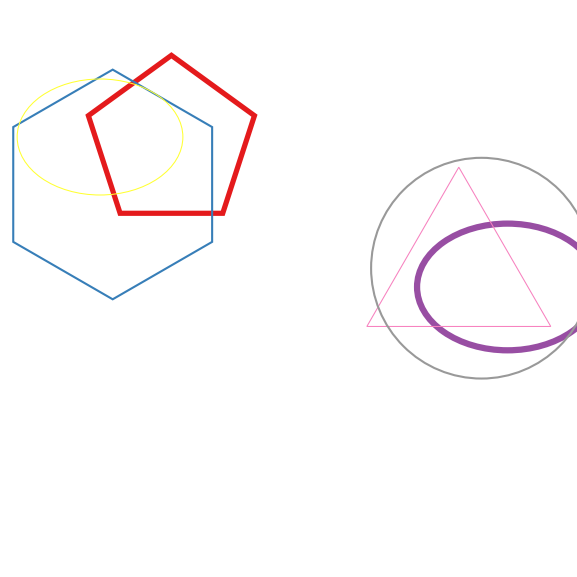[{"shape": "pentagon", "thickness": 2.5, "radius": 0.76, "center": [0.297, 0.752]}, {"shape": "hexagon", "thickness": 1, "radius": 0.99, "center": [0.195, 0.68]}, {"shape": "oval", "thickness": 3, "radius": 0.78, "center": [0.879, 0.502]}, {"shape": "oval", "thickness": 0.5, "radius": 0.72, "center": [0.173, 0.762]}, {"shape": "triangle", "thickness": 0.5, "radius": 0.92, "center": [0.794, 0.526]}, {"shape": "circle", "thickness": 1, "radius": 0.96, "center": [0.834, 0.535]}]